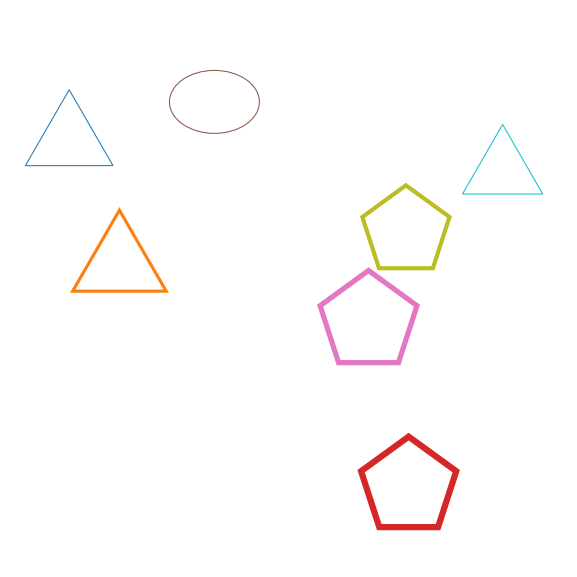[{"shape": "triangle", "thickness": 0.5, "radius": 0.44, "center": [0.12, 0.756]}, {"shape": "triangle", "thickness": 1.5, "radius": 0.47, "center": [0.207, 0.542]}, {"shape": "pentagon", "thickness": 3, "radius": 0.43, "center": [0.708, 0.156]}, {"shape": "oval", "thickness": 0.5, "radius": 0.39, "center": [0.371, 0.823]}, {"shape": "pentagon", "thickness": 2.5, "radius": 0.44, "center": [0.638, 0.443]}, {"shape": "pentagon", "thickness": 2, "radius": 0.4, "center": [0.703, 0.599]}, {"shape": "triangle", "thickness": 0.5, "radius": 0.4, "center": [0.87, 0.703]}]